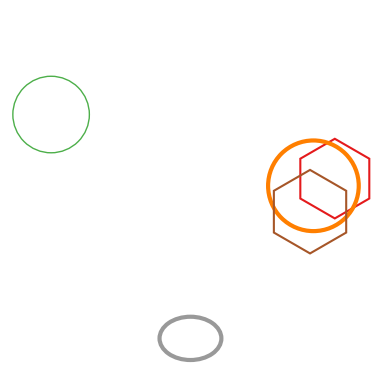[{"shape": "hexagon", "thickness": 1.5, "radius": 0.52, "center": [0.87, 0.536]}, {"shape": "circle", "thickness": 1, "radius": 0.5, "center": [0.133, 0.703]}, {"shape": "circle", "thickness": 3, "radius": 0.59, "center": [0.814, 0.517]}, {"shape": "hexagon", "thickness": 1.5, "radius": 0.54, "center": [0.805, 0.45]}, {"shape": "oval", "thickness": 3, "radius": 0.4, "center": [0.495, 0.121]}]